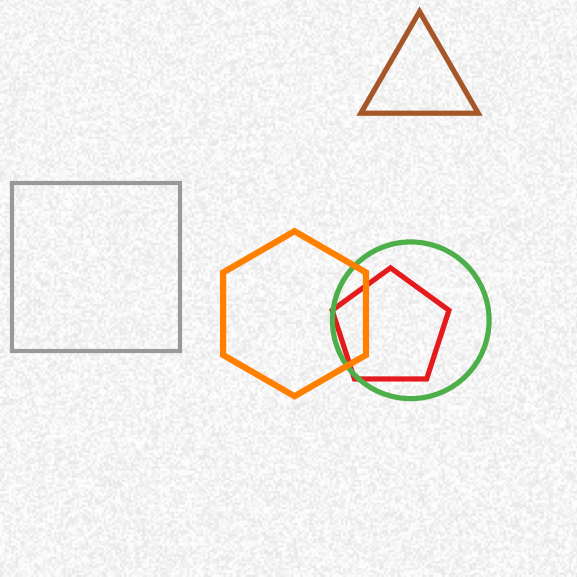[{"shape": "pentagon", "thickness": 2.5, "radius": 0.53, "center": [0.676, 0.429]}, {"shape": "circle", "thickness": 2.5, "radius": 0.68, "center": [0.711, 0.445]}, {"shape": "hexagon", "thickness": 3, "radius": 0.71, "center": [0.51, 0.456]}, {"shape": "triangle", "thickness": 2.5, "radius": 0.59, "center": [0.726, 0.862]}, {"shape": "square", "thickness": 2, "radius": 0.73, "center": [0.166, 0.537]}]